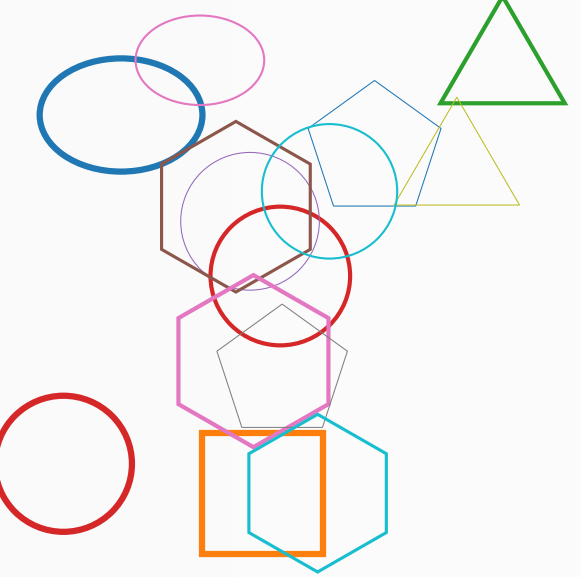[{"shape": "oval", "thickness": 3, "radius": 0.7, "center": [0.208, 0.8]}, {"shape": "pentagon", "thickness": 0.5, "radius": 0.6, "center": [0.644, 0.74]}, {"shape": "square", "thickness": 3, "radius": 0.52, "center": [0.452, 0.144]}, {"shape": "triangle", "thickness": 2, "radius": 0.62, "center": [0.865, 0.882]}, {"shape": "circle", "thickness": 2, "radius": 0.6, "center": [0.482, 0.521]}, {"shape": "circle", "thickness": 3, "radius": 0.59, "center": [0.109, 0.196]}, {"shape": "circle", "thickness": 0.5, "radius": 0.6, "center": [0.43, 0.616]}, {"shape": "hexagon", "thickness": 1.5, "radius": 0.74, "center": [0.406, 0.641]}, {"shape": "oval", "thickness": 1, "radius": 0.55, "center": [0.344, 0.895]}, {"shape": "hexagon", "thickness": 2, "radius": 0.74, "center": [0.436, 0.374]}, {"shape": "pentagon", "thickness": 0.5, "radius": 0.59, "center": [0.485, 0.355]}, {"shape": "triangle", "thickness": 0.5, "radius": 0.62, "center": [0.786, 0.706]}, {"shape": "circle", "thickness": 1, "radius": 0.58, "center": [0.567, 0.668]}, {"shape": "hexagon", "thickness": 1.5, "radius": 0.68, "center": [0.546, 0.145]}]